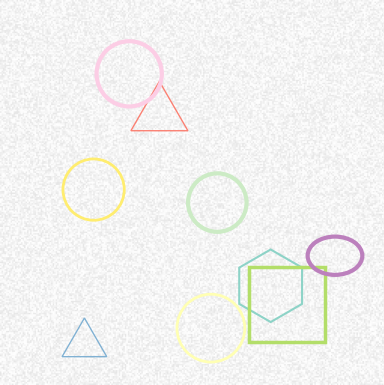[{"shape": "hexagon", "thickness": 1.5, "radius": 0.47, "center": [0.703, 0.258]}, {"shape": "circle", "thickness": 2, "radius": 0.44, "center": [0.548, 0.148]}, {"shape": "triangle", "thickness": 1, "radius": 0.43, "center": [0.414, 0.703]}, {"shape": "triangle", "thickness": 1, "radius": 0.33, "center": [0.219, 0.107]}, {"shape": "square", "thickness": 2.5, "radius": 0.49, "center": [0.745, 0.209]}, {"shape": "circle", "thickness": 3, "radius": 0.42, "center": [0.336, 0.808]}, {"shape": "oval", "thickness": 3, "radius": 0.36, "center": [0.87, 0.336]}, {"shape": "circle", "thickness": 3, "radius": 0.38, "center": [0.564, 0.474]}, {"shape": "circle", "thickness": 2, "radius": 0.4, "center": [0.243, 0.508]}]